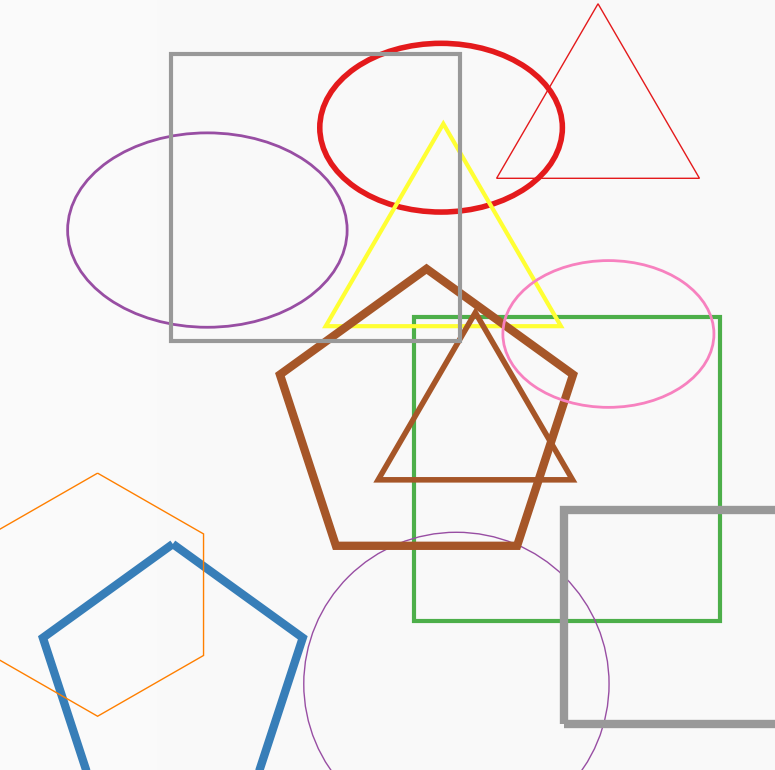[{"shape": "triangle", "thickness": 0.5, "radius": 0.76, "center": [0.772, 0.844]}, {"shape": "oval", "thickness": 2, "radius": 0.78, "center": [0.569, 0.834]}, {"shape": "pentagon", "thickness": 3, "radius": 0.88, "center": [0.223, 0.117]}, {"shape": "square", "thickness": 1.5, "radius": 0.99, "center": [0.732, 0.391]}, {"shape": "oval", "thickness": 1, "radius": 0.9, "center": [0.268, 0.701]}, {"shape": "circle", "thickness": 0.5, "radius": 0.98, "center": [0.589, 0.112]}, {"shape": "hexagon", "thickness": 0.5, "radius": 0.79, "center": [0.126, 0.228]}, {"shape": "triangle", "thickness": 1.5, "radius": 0.88, "center": [0.572, 0.664]}, {"shape": "pentagon", "thickness": 3, "radius": 0.99, "center": [0.55, 0.452]}, {"shape": "triangle", "thickness": 2, "radius": 0.72, "center": [0.613, 0.449]}, {"shape": "oval", "thickness": 1, "radius": 0.68, "center": [0.785, 0.566]}, {"shape": "square", "thickness": 3, "radius": 0.69, "center": [0.867, 0.198]}, {"shape": "square", "thickness": 1.5, "radius": 0.93, "center": [0.407, 0.744]}]